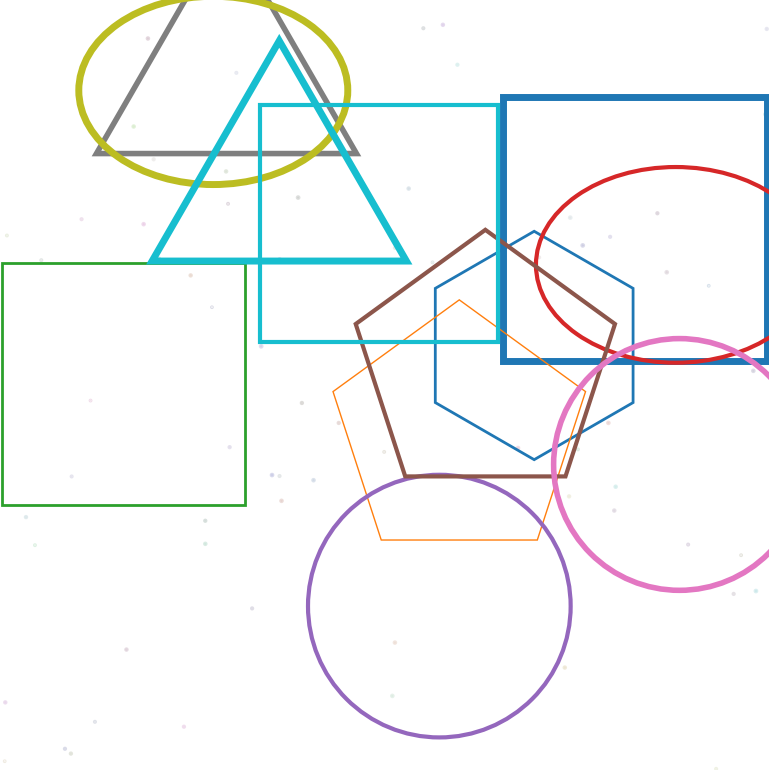[{"shape": "hexagon", "thickness": 1, "radius": 0.74, "center": [0.694, 0.551]}, {"shape": "square", "thickness": 2.5, "radius": 0.86, "center": [0.825, 0.702]}, {"shape": "pentagon", "thickness": 0.5, "radius": 0.86, "center": [0.596, 0.438]}, {"shape": "square", "thickness": 1, "radius": 0.79, "center": [0.16, 0.501]}, {"shape": "oval", "thickness": 1.5, "radius": 0.91, "center": [0.878, 0.656]}, {"shape": "circle", "thickness": 1.5, "radius": 0.85, "center": [0.571, 0.213]}, {"shape": "pentagon", "thickness": 1.5, "radius": 0.89, "center": [0.63, 0.524]}, {"shape": "circle", "thickness": 2, "radius": 0.82, "center": [0.882, 0.397]}, {"shape": "triangle", "thickness": 2, "radius": 0.97, "center": [0.294, 0.898]}, {"shape": "oval", "thickness": 2.5, "radius": 0.87, "center": [0.277, 0.883]}, {"shape": "square", "thickness": 1.5, "radius": 0.77, "center": [0.492, 0.71]}, {"shape": "triangle", "thickness": 2.5, "radius": 0.95, "center": [0.363, 0.756]}]